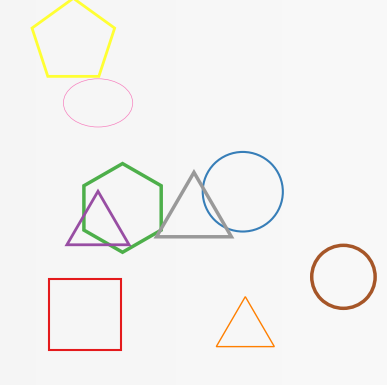[{"shape": "square", "thickness": 1.5, "radius": 0.46, "center": [0.22, 0.183]}, {"shape": "circle", "thickness": 1.5, "radius": 0.52, "center": [0.627, 0.502]}, {"shape": "hexagon", "thickness": 2.5, "radius": 0.58, "center": [0.316, 0.46]}, {"shape": "triangle", "thickness": 2, "radius": 0.46, "center": [0.253, 0.411]}, {"shape": "triangle", "thickness": 1, "radius": 0.43, "center": [0.633, 0.143]}, {"shape": "pentagon", "thickness": 2, "radius": 0.56, "center": [0.189, 0.892]}, {"shape": "circle", "thickness": 2.5, "radius": 0.41, "center": [0.886, 0.281]}, {"shape": "oval", "thickness": 0.5, "radius": 0.45, "center": [0.253, 0.733]}, {"shape": "triangle", "thickness": 2.5, "radius": 0.56, "center": [0.501, 0.441]}]